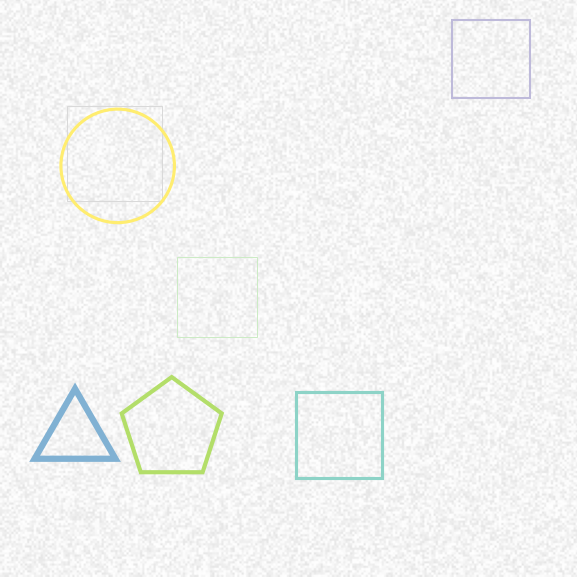[{"shape": "square", "thickness": 1.5, "radius": 0.37, "center": [0.587, 0.246]}, {"shape": "square", "thickness": 1, "radius": 0.34, "center": [0.85, 0.897]}, {"shape": "triangle", "thickness": 3, "radius": 0.4, "center": [0.13, 0.245]}, {"shape": "pentagon", "thickness": 2, "radius": 0.46, "center": [0.297, 0.255]}, {"shape": "square", "thickness": 0.5, "radius": 0.41, "center": [0.199, 0.733]}, {"shape": "square", "thickness": 0.5, "radius": 0.34, "center": [0.376, 0.485]}, {"shape": "circle", "thickness": 1.5, "radius": 0.49, "center": [0.204, 0.712]}]